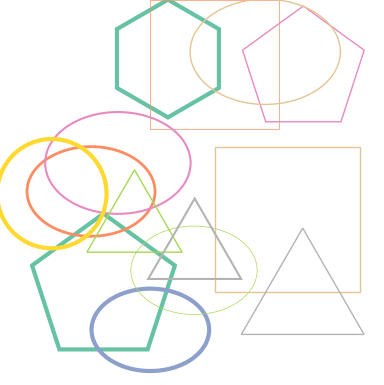[{"shape": "pentagon", "thickness": 3, "radius": 0.98, "center": [0.269, 0.25]}, {"shape": "hexagon", "thickness": 3, "radius": 0.76, "center": [0.436, 0.848]}, {"shape": "oval", "thickness": 2, "radius": 0.83, "center": [0.236, 0.503]}, {"shape": "square", "thickness": 0.5, "radius": 0.84, "center": [0.556, 0.831]}, {"shape": "oval", "thickness": 3, "radius": 0.76, "center": [0.39, 0.143]}, {"shape": "oval", "thickness": 1.5, "radius": 0.94, "center": [0.306, 0.577]}, {"shape": "pentagon", "thickness": 1, "radius": 0.83, "center": [0.788, 0.818]}, {"shape": "oval", "thickness": 0.5, "radius": 0.82, "center": [0.504, 0.298]}, {"shape": "triangle", "thickness": 1, "radius": 0.71, "center": [0.349, 0.416]}, {"shape": "circle", "thickness": 3, "radius": 0.71, "center": [0.135, 0.497]}, {"shape": "square", "thickness": 1, "radius": 0.94, "center": [0.746, 0.43]}, {"shape": "oval", "thickness": 1, "radius": 0.98, "center": [0.689, 0.865]}, {"shape": "triangle", "thickness": 1, "radius": 0.92, "center": [0.786, 0.223]}, {"shape": "triangle", "thickness": 1.5, "radius": 0.7, "center": [0.506, 0.345]}]